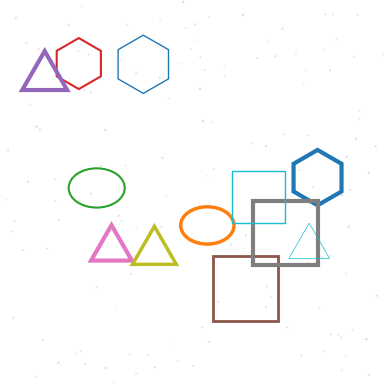[{"shape": "hexagon", "thickness": 1, "radius": 0.38, "center": [0.372, 0.833]}, {"shape": "hexagon", "thickness": 3, "radius": 0.36, "center": [0.825, 0.539]}, {"shape": "oval", "thickness": 2.5, "radius": 0.35, "center": [0.539, 0.414]}, {"shape": "oval", "thickness": 1.5, "radius": 0.36, "center": [0.251, 0.512]}, {"shape": "hexagon", "thickness": 1.5, "radius": 0.33, "center": [0.205, 0.835]}, {"shape": "triangle", "thickness": 3, "radius": 0.34, "center": [0.116, 0.8]}, {"shape": "square", "thickness": 2, "radius": 0.42, "center": [0.638, 0.251]}, {"shape": "triangle", "thickness": 3, "radius": 0.31, "center": [0.29, 0.354]}, {"shape": "square", "thickness": 3, "radius": 0.42, "center": [0.742, 0.394]}, {"shape": "triangle", "thickness": 2.5, "radius": 0.33, "center": [0.401, 0.346]}, {"shape": "square", "thickness": 1, "radius": 0.34, "center": [0.672, 0.488]}, {"shape": "triangle", "thickness": 0.5, "radius": 0.31, "center": [0.803, 0.359]}]